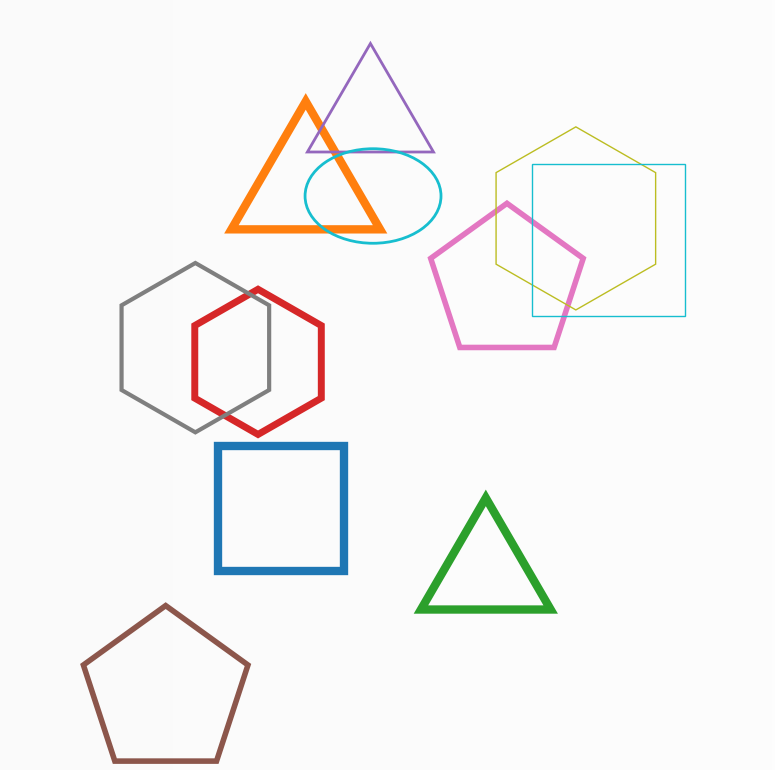[{"shape": "square", "thickness": 3, "radius": 0.4, "center": [0.363, 0.34]}, {"shape": "triangle", "thickness": 3, "radius": 0.55, "center": [0.395, 0.758]}, {"shape": "triangle", "thickness": 3, "radius": 0.48, "center": [0.627, 0.257]}, {"shape": "hexagon", "thickness": 2.5, "radius": 0.47, "center": [0.333, 0.53]}, {"shape": "triangle", "thickness": 1, "radius": 0.47, "center": [0.478, 0.85]}, {"shape": "pentagon", "thickness": 2, "radius": 0.56, "center": [0.214, 0.102]}, {"shape": "pentagon", "thickness": 2, "radius": 0.52, "center": [0.654, 0.632]}, {"shape": "hexagon", "thickness": 1.5, "radius": 0.55, "center": [0.252, 0.548]}, {"shape": "hexagon", "thickness": 0.5, "radius": 0.59, "center": [0.743, 0.716]}, {"shape": "square", "thickness": 0.5, "radius": 0.49, "center": [0.785, 0.688]}, {"shape": "oval", "thickness": 1, "radius": 0.44, "center": [0.481, 0.745]}]